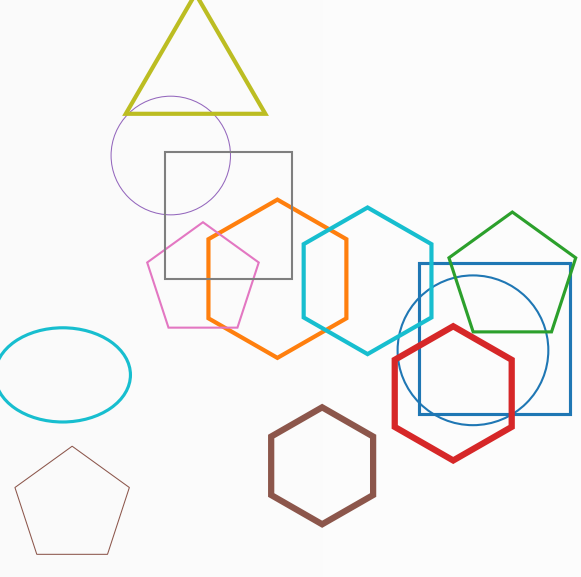[{"shape": "square", "thickness": 1.5, "radius": 0.65, "center": [0.851, 0.413]}, {"shape": "circle", "thickness": 1, "radius": 0.65, "center": [0.814, 0.393]}, {"shape": "hexagon", "thickness": 2, "radius": 0.69, "center": [0.477, 0.516]}, {"shape": "pentagon", "thickness": 1.5, "radius": 0.57, "center": [0.881, 0.517]}, {"shape": "hexagon", "thickness": 3, "radius": 0.58, "center": [0.78, 0.318]}, {"shape": "circle", "thickness": 0.5, "radius": 0.51, "center": [0.294, 0.73]}, {"shape": "pentagon", "thickness": 0.5, "radius": 0.52, "center": [0.124, 0.123]}, {"shape": "hexagon", "thickness": 3, "radius": 0.51, "center": [0.554, 0.193]}, {"shape": "pentagon", "thickness": 1, "radius": 0.5, "center": [0.349, 0.513]}, {"shape": "square", "thickness": 1, "radius": 0.55, "center": [0.393, 0.626]}, {"shape": "triangle", "thickness": 2, "radius": 0.69, "center": [0.336, 0.871]}, {"shape": "hexagon", "thickness": 2, "radius": 0.63, "center": [0.632, 0.513]}, {"shape": "oval", "thickness": 1.5, "radius": 0.58, "center": [0.108, 0.35]}]